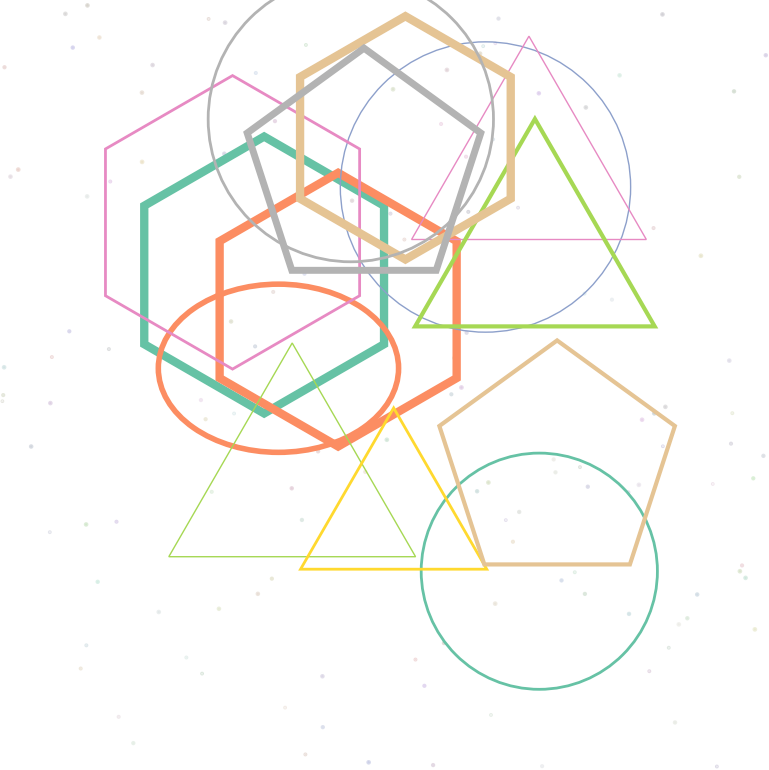[{"shape": "hexagon", "thickness": 3, "radius": 0.9, "center": [0.343, 0.643]}, {"shape": "circle", "thickness": 1, "radius": 0.77, "center": [0.7, 0.258]}, {"shape": "oval", "thickness": 2, "radius": 0.78, "center": [0.362, 0.522]}, {"shape": "hexagon", "thickness": 3, "radius": 0.89, "center": [0.439, 0.598]}, {"shape": "circle", "thickness": 0.5, "radius": 0.94, "center": [0.63, 0.757]}, {"shape": "triangle", "thickness": 0.5, "radius": 0.88, "center": [0.687, 0.777]}, {"shape": "hexagon", "thickness": 1, "radius": 0.95, "center": [0.302, 0.711]}, {"shape": "triangle", "thickness": 1.5, "radius": 0.9, "center": [0.695, 0.666]}, {"shape": "triangle", "thickness": 0.5, "radius": 0.93, "center": [0.379, 0.37]}, {"shape": "triangle", "thickness": 1, "radius": 0.7, "center": [0.511, 0.331]}, {"shape": "pentagon", "thickness": 1.5, "radius": 0.8, "center": [0.724, 0.397]}, {"shape": "hexagon", "thickness": 3, "radius": 0.79, "center": [0.526, 0.821]}, {"shape": "circle", "thickness": 1, "radius": 0.93, "center": [0.456, 0.845]}, {"shape": "pentagon", "thickness": 2.5, "radius": 0.8, "center": [0.473, 0.778]}]